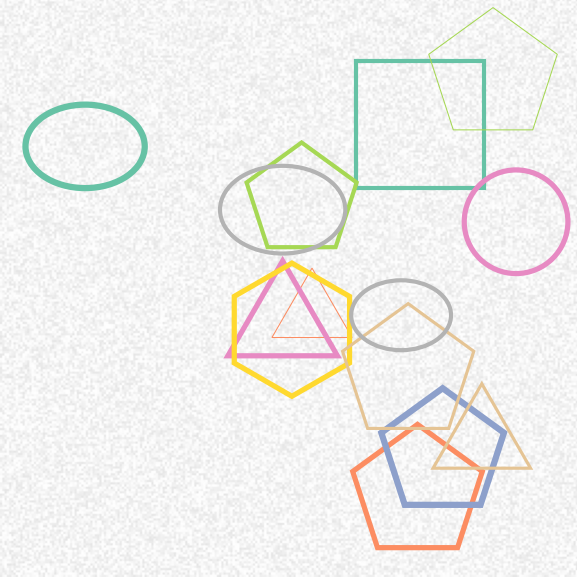[{"shape": "square", "thickness": 2, "radius": 0.55, "center": [0.727, 0.784]}, {"shape": "oval", "thickness": 3, "radius": 0.52, "center": [0.147, 0.746]}, {"shape": "pentagon", "thickness": 2.5, "radius": 0.59, "center": [0.723, 0.146]}, {"shape": "triangle", "thickness": 0.5, "radius": 0.4, "center": [0.54, 0.455]}, {"shape": "pentagon", "thickness": 3, "radius": 0.56, "center": [0.766, 0.215]}, {"shape": "triangle", "thickness": 2.5, "radius": 0.55, "center": [0.489, 0.438]}, {"shape": "circle", "thickness": 2.5, "radius": 0.45, "center": [0.894, 0.615]}, {"shape": "pentagon", "thickness": 2, "radius": 0.5, "center": [0.522, 0.652]}, {"shape": "pentagon", "thickness": 0.5, "radius": 0.59, "center": [0.854, 0.869]}, {"shape": "hexagon", "thickness": 2.5, "radius": 0.58, "center": [0.505, 0.428]}, {"shape": "triangle", "thickness": 1.5, "radius": 0.49, "center": [0.834, 0.237]}, {"shape": "pentagon", "thickness": 1.5, "radius": 0.6, "center": [0.707, 0.354]}, {"shape": "oval", "thickness": 2, "radius": 0.43, "center": [0.695, 0.453]}, {"shape": "oval", "thickness": 2, "radius": 0.54, "center": [0.489, 0.636]}]